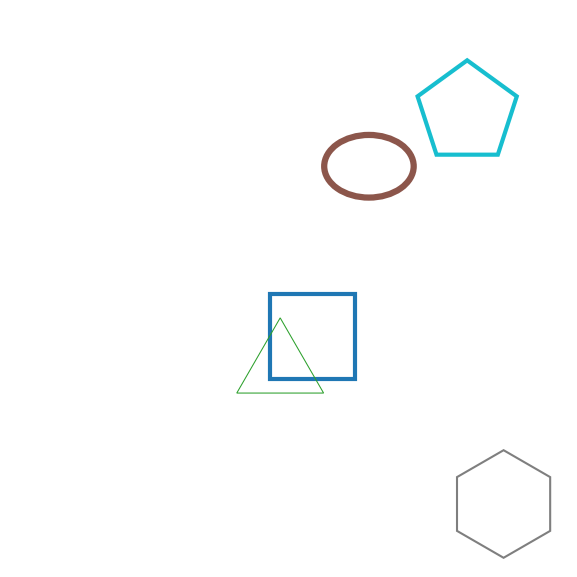[{"shape": "square", "thickness": 2, "radius": 0.37, "center": [0.541, 0.416]}, {"shape": "triangle", "thickness": 0.5, "radius": 0.43, "center": [0.485, 0.362]}, {"shape": "oval", "thickness": 3, "radius": 0.39, "center": [0.639, 0.711]}, {"shape": "hexagon", "thickness": 1, "radius": 0.47, "center": [0.872, 0.126]}, {"shape": "pentagon", "thickness": 2, "radius": 0.45, "center": [0.809, 0.804]}]